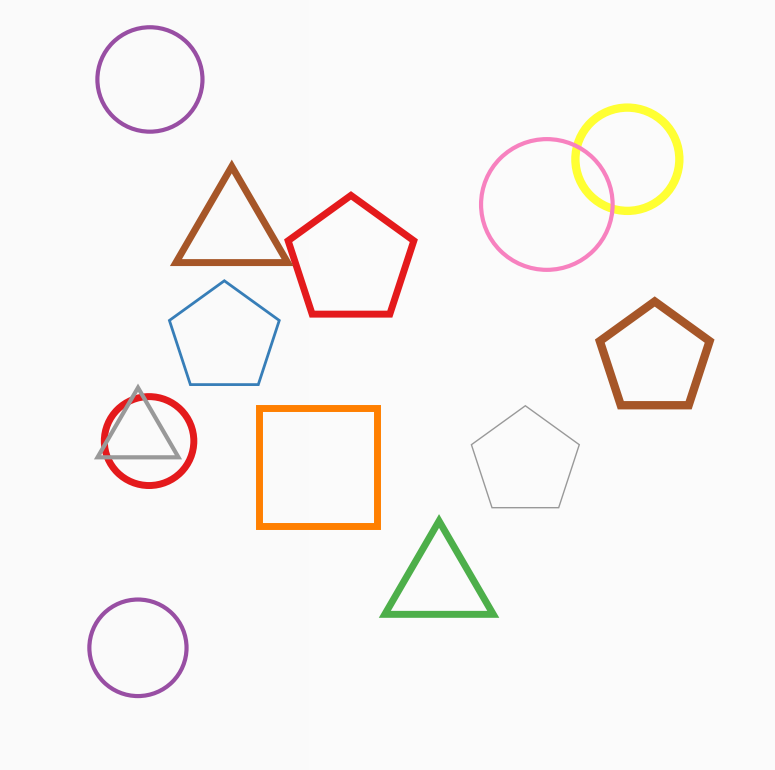[{"shape": "circle", "thickness": 2.5, "radius": 0.29, "center": [0.192, 0.427]}, {"shape": "pentagon", "thickness": 2.5, "radius": 0.43, "center": [0.453, 0.661]}, {"shape": "pentagon", "thickness": 1, "radius": 0.37, "center": [0.289, 0.561]}, {"shape": "triangle", "thickness": 2.5, "radius": 0.4, "center": [0.567, 0.243]}, {"shape": "circle", "thickness": 1.5, "radius": 0.31, "center": [0.178, 0.159]}, {"shape": "circle", "thickness": 1.5, "radius": 0.34, "center": [0.193, 0.897]}, {"shape": "square", "thickness": 2.5, "radius": 0.38, "center": [0.411, 0.394]}, {"shape": "circle", "thickness": 3, "radius": 0.34, "center": [0.81, 0.793]}, {"shape": "pentagon", "thickness": 3, "radius": 0.37, "center": [0.845, 0.534]}, {"shape": "triangle", "thickness": 2.5, "radius": 0.42, "center": [0.299, 0.701]}, {"shape": "circle", "thickness": 1.5, "radius": 0.42, "center": [0.706, 0.734]}, {"shape": "triangle", "thickness": 1.5, "radius": 0.3, "center": [0.178, 0.436]}, {"shape": "pentagon", "thickness": 0.5, "radius": 0.37, "center": [0.678, 0.4]}]